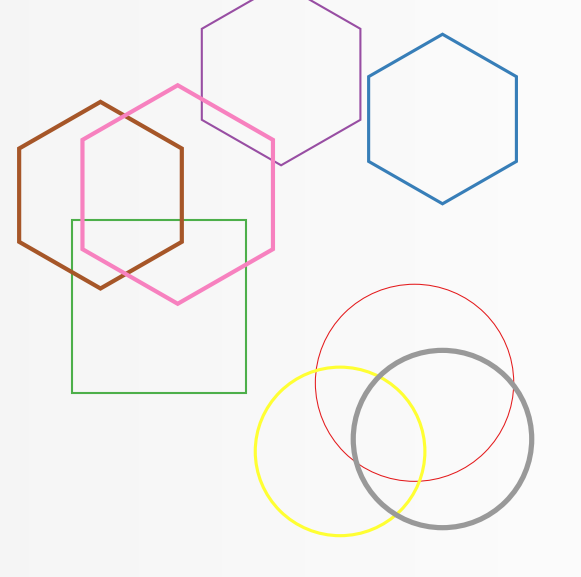[{"shape": "circle", "thickness": 0.5, "radius": 0.85, "center": [0.713, 0.336]}, {"shape": "hexagon", "thickness": 1.5, "radius": 0.73, "center": [0.761, 0.793]}, {"shape": "square", "thickness": 1, "radius": 0.75, "center": [0.273, 0.469]}, {"shape": "hexagon", "thickness": 1, "radius": 0.79, "center": [0.484, 0.87]}, {"shape": "circle", "thickness": 1.5, "radius": 0.73, "center": [0.585, 0.217]}, {"shape": "hexagon", "thickness": 2, "radius": 0.81, "center": [0.173, 0.661]}, {"shape": "hexagon", "thickness": 2, "radius": 0.95, "center": [0.306, 0.662]}, {"shape": "circle", "thickness": 2.5, "radius": 0.77, "center": [0.761, 0.239]}]